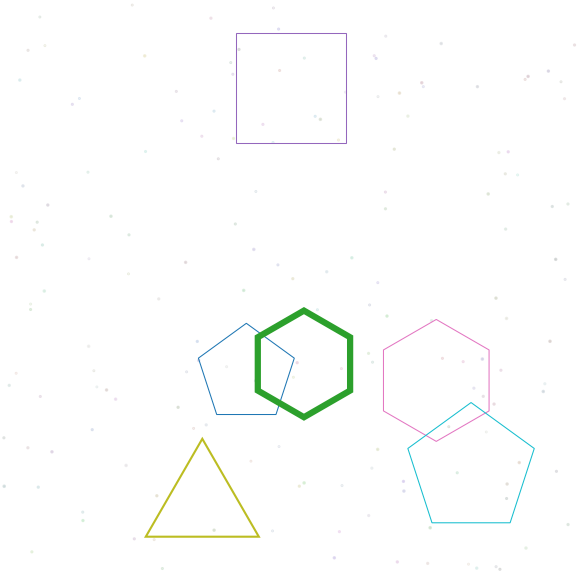[{"shape": "pentagon", "thickness": 0.5, "radius": 0.44, "center": [0.427, 0.352]}, {"shape": "hexagon", "thickness": 3, "radius": 0.46, "center": [0.526, 0.369]}, {"shape": "square", "thickness": 0.5, "radius": 0.48, "center": [0.504, 0.847]}, {"shape": "hexagon", "thickness": 0.5, "radius": 0.53, "center": [0.755, 0.34]}, {"shape": "triangle", "thickness": 1, "radius": 0.57, "center": [0.35, 0.126]}, {"shape": "pentagon", "thickness": 0.5, "radius": 0.58, "center": [0.816, 0.187]}]